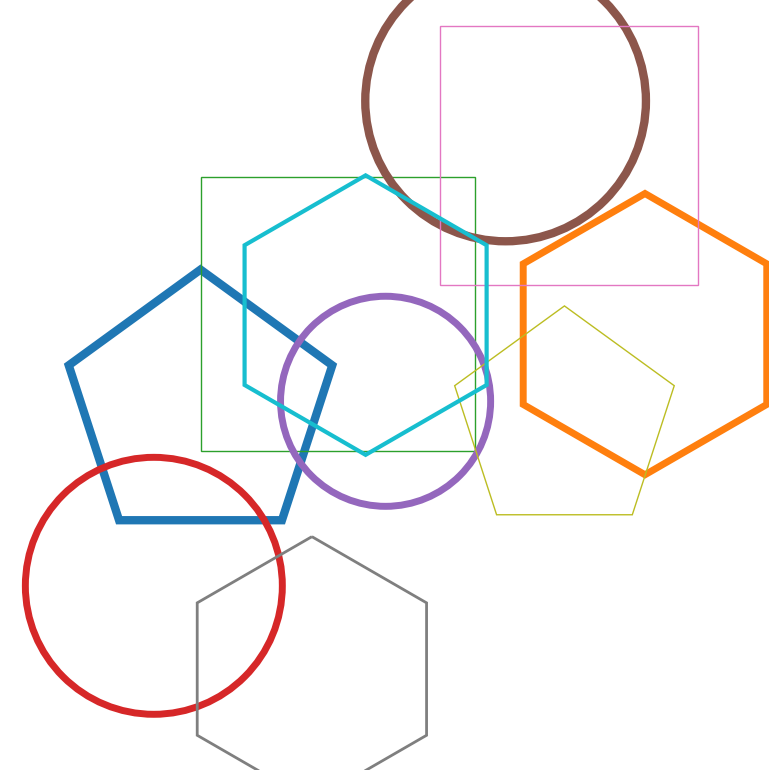[{"shape": "pentagon", "thickness": 3, "radius": 0.9, "center": [0.26, 0.47]}, {"shape": "hexagon", "thickness": 2.5, "radius": 0.91, "center": [0.838, 0.566]}, {"shape": "square", "thickness": 0.5, "radius": 0.89, "center": [0.439, 0.592]}, {"shape": "circle", "thickness": 2.5, "radius": 0.83, "center": [0.2, 0.239]}, {"shape": "circle", "thickness": 2.5, "radius": 0.68, "center": [0.501, 0.479]}, {"shape": "circle", "thickness": 3, "radius": 0.91, "center": [0.657, 0.869]}, {"shape": "square", "thickness": 0.5, "radius": 0.84, "center": [0.739, 0.798]}, {"shape": "hexagon", "thickness": 1, "radius": 0.86, "center": [0.405, 0.131]}, {"shape": "pentagon", "thickness": 0.5, "radius": 0.75, "center": [0.733, 0.453]}, {"shape": "hexagon", "thickness": 1.5, "radius": 0.91, "center": [0.475, 0.591]}]